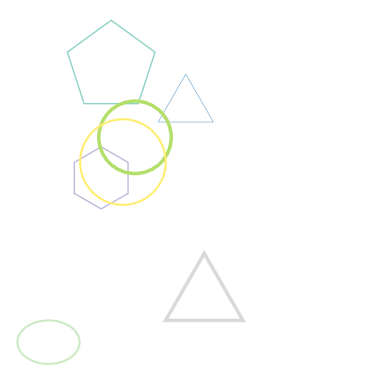[{"shape": "pentagon", "thickness": 1, "radius": 0.6, "center": [0.289, 0.828]}, {"shape": "hexagon", "thickness": 1, "radius": 0.4, "center": [0.263, 0.538]}, {"shape": "triangle", "thickness": 0.5, "radius": 0.41, "center": [0.483, 0.724]}, {"shape": "circle", "thickness": 2.5, "radius": 0.47, "center": [0.351, 0.643]}, {"shape": "triangle", "thickness": 2.5, "radius": 0.58, "center": [0.53, 0.226]}, {"shape": "oval", "thickness": 1.5, "radius": 0.4, "center": [0.126, 0.111]}, {"shape": "circle", "thickness": 1.5, "radius": 0.56, "center": [0.319, 0.579]}]